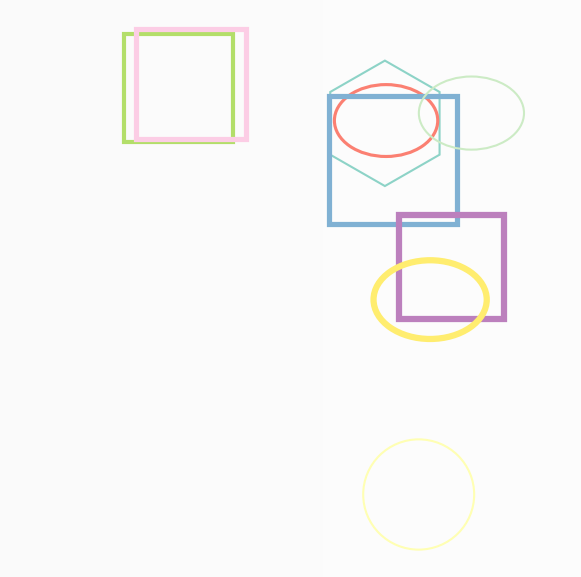[{"shape": "hexagon", "thickness": 1, "radius": 0.54, "center": [0.662, 0.786]}, {"shape": "circle", "thickness": 1, "radius": 0.48, "center": [0.72, 0.143]}, {"shape": "oval", "thickness": 1.5, "radius": 0.44, "center": [0.664, 0.79]}, {"shape": "square", "thickness": 2.5, "radius": 0.55, "center": [0.676, 0.721]}, {"shape": "square", "thickness": 2, "radius": 0.47, "center": [0.307, 0.847]}, {"shape": "square", "thickness": 2.5, "radius": 0.47, "center": [0.328, 0.854]}, {"shape": "square", "thickness": 3, "radius": 0.45, "center": [0.777, 0.537]}, {"shape": "oval", "thickness": 1, "radius": 0.45, "center": [0.811, 0.803]}, {"shape": "oval", "thickness": 3, "radius": 0.49, "center": [0.74, 0.48]}]